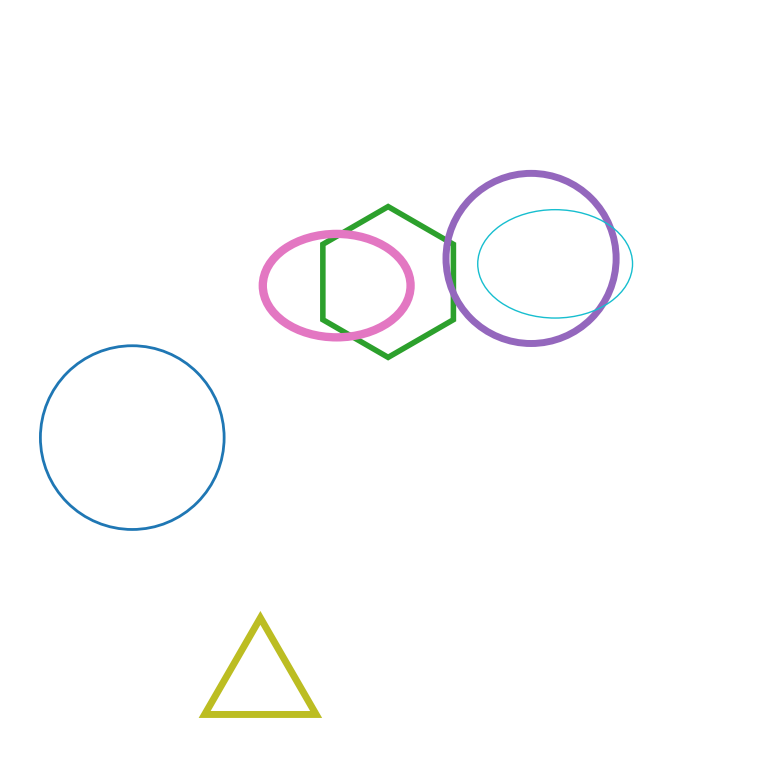[{"shape": "circle", "thickness": 1, "radius": 0.6, "center": [0.172, 0.432]}, {"shape": "hexagon", "thickness": 2, "radius": 0.49, "center": [0.504, 0.634]}, {"shape": "circle", "thickness": 2.5, "radius": 0.55, "center": [0.69, 0.664]}, {"shape": "oval", "thickness": 3, "radius": 0.48, "center": [0.437, 0.629]}, {"shape": "triangle", "thickness": 2.5, "radius": 0.42, "center": [0.338, 0.114]}, {"shape": "oval", "thickness": 0.5, "radius": 0.5, "center": [0.721, 0.657]}]